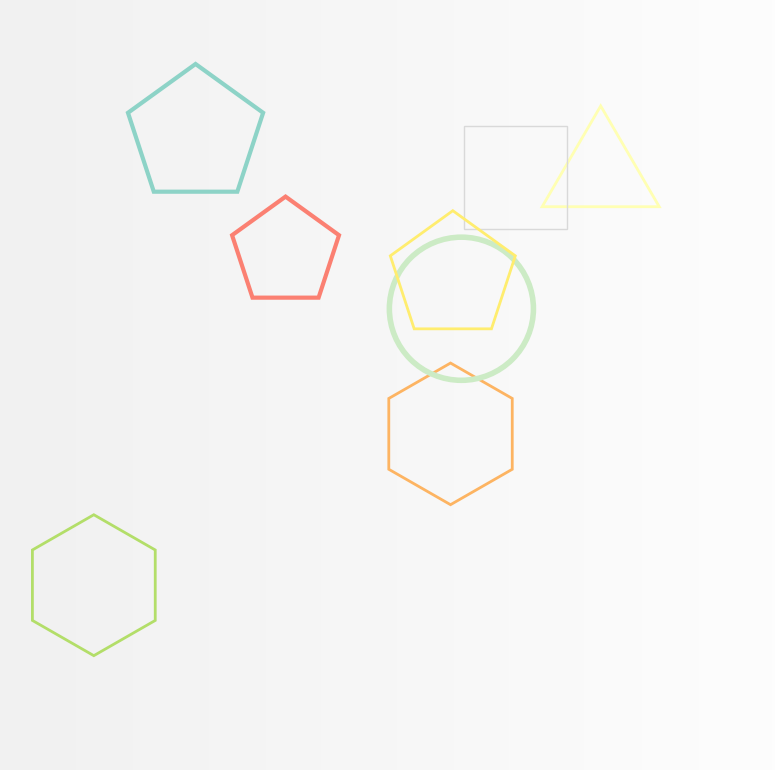[{"shape": "pentagon", "thickness": 1.5, "radius": 0.46, "center": [0.252, 0.825]}, {"shape": "triangle", "thickness": 1, "radius": 0.44, "center": [0.775, 0.775]}, {"shape": "pentagon", "thickness": 1.5, "radius": 0.36, "center": [0.368, 0.672]}, {"shape": "hexagon", "thickness": 1, "radius": 0.46, "center": [0.581, 0.437]}, {"shape": "hexagon", "thickness": 1, "radius": 0.46, "center": [0.121, 0.24]}, {"shape": "square", "thickness": 0.5, "radius": 0.33, "center": [0.665, 0.769]}, {"shape": "circle", "thickness": 2, "radius": 0.46, "center": [0.595, 0.599]}, {"shape": "pentagon", "thickness": 1, "radius": 0.42, "center": [0.584, 0.642]}]